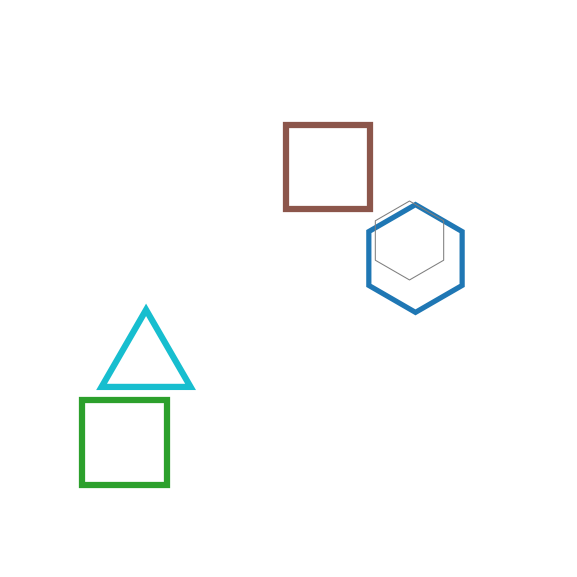[{"shape": "hexagon", "thickness": 2.5, "radius": 0.47, "center": [0.719, 0.552]}, {"shape": "square", "thickness": 3, "radius": 0.37, "center": [0.216, 0.233]}, {"shape": "square", "thickness": 3, "radius": 0.37, "center": [0.568, 0.71]}, {"shape": "hexagon", "thickness": 0.5, "radius": 0.34, "center": [0.709, 0.583]}, {"shape": "triangle", "thickness": 3, "radius": 0.44, "center": [0.253, 0.374]}]